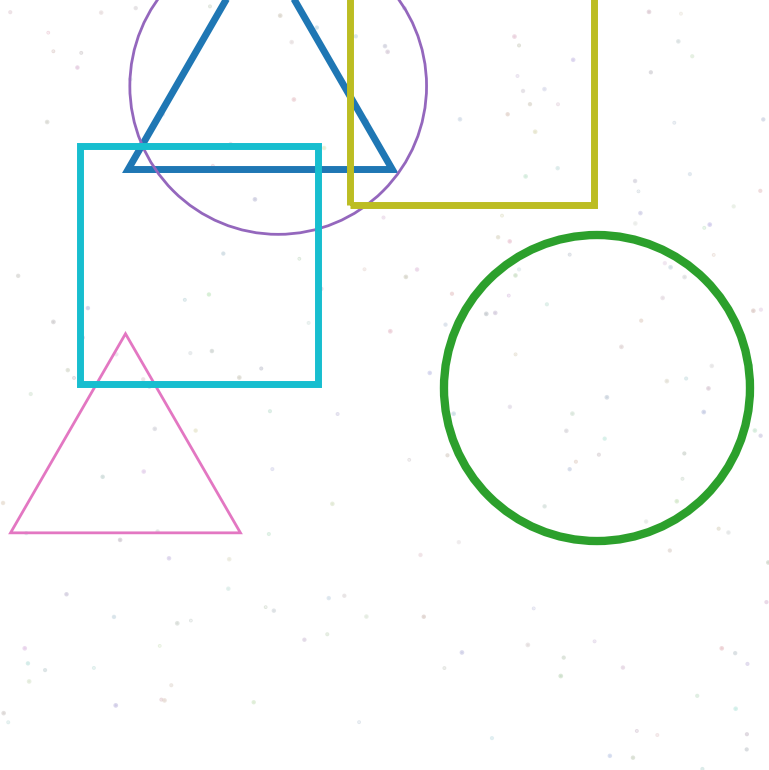[{"shape": "triangle", "thickness": 2.5, "radius": 0.99, "center": [0.338, 0.879]}, {"shape": "circle", "thickness": 3, "radius": 0.99, "center": [0.775, 0.496]}, {"shape": "circle", "thickness": 1, "radius": 0.96, "center": [0.361, 0.888]}, {"shape": "triangle", "thickness": 1, "radius": 0.86, "center": [0.163, 0.394]}, {"shape": "square", "thickness": 2.5, "radius": 0.79, "center": [0.613, 0.892]}, {"shape": "square", "thickness": 2.5, "radius": 0.77, "center": [0.259, 0.656]}]